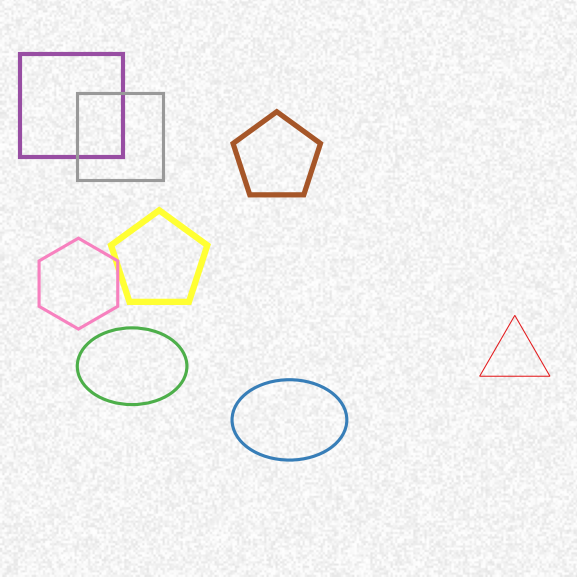[{"shape": "triangle", "thickness": 0.5, "radius": 0.35, "center": [0.891, 0.383]}, {"shape": "oval", "thickness": 1.5, "radius": 0.5, "center": [0.501, 0.272]}, {"shape": "oval", "thickness": 1.5, "radius": 0.47, "center": [0.229, 0.365]}, {"shape": "square", "thickness": 2, "radius": 0.45, "center": [0.124, 0.816]}, {"shape": "pentagon", "thickness": 3, "radius": 0.44, "center": [0.276, 0.547]}, {"shape": "pentagon", "thickness": 2.5, "radius": 0.4, "center": [0.479, 0.726]}, {"shape": "hexagon", "thickness": 1.5, "radius": 0.39, "center": [0.136, 0.508]}, {"shape": "square", "thickness": 1.5, "radius": 0.38, "center": [0.208, 0.763]}]